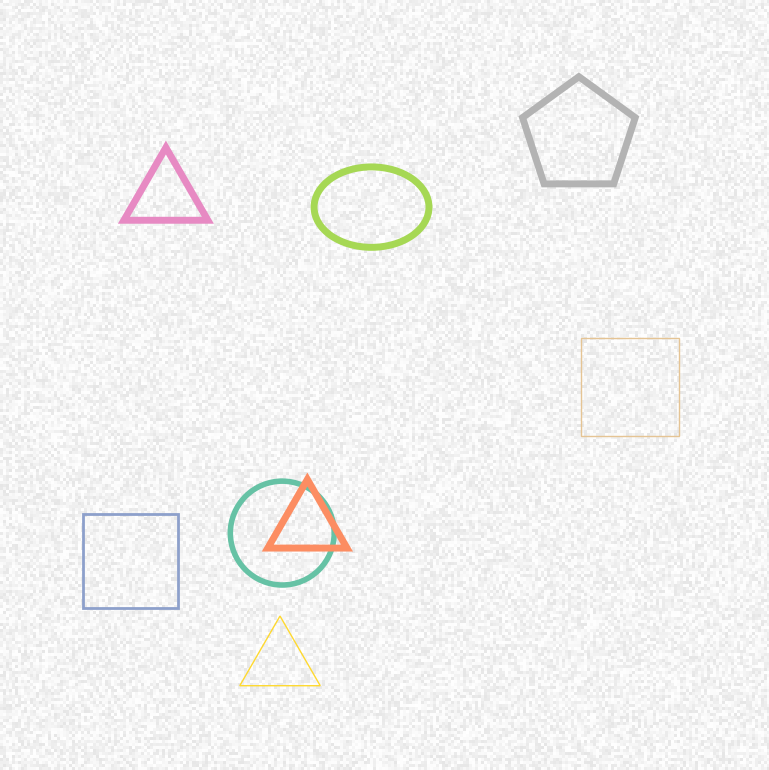[{"shape": "circle", "thickness": 2, "radius": 0.34, "center": [0.367, 0.308]}, {"shape": "triangle", "thickness": 2.5, "radius": 0.3, "center": [0.399, 0.318]}, {"shape": "square", "thickness": 1, "radius": 0.31, "center": [0.169, 0.271]}, {"shape": "triangle", "thickness": 2.5, "radius": 0.31, "center": [0.215, 0.745]}, {"shape": "oval", "thickness": 2.5, "radius": 0.37, "center": [0.483, 0.731]}, {"shape": "triangle", "thickness": 0.5, "radius": 0.3, "center": [0.364, 0.14]}, {"shape": "square", "thickness": 0.5, "radius": 0.32, "center": [0.818, 0.497]}, {"shape": "pentagon", "thickness": 2.5, "radius": 0.38, "center": [0.752, 0.823]}]